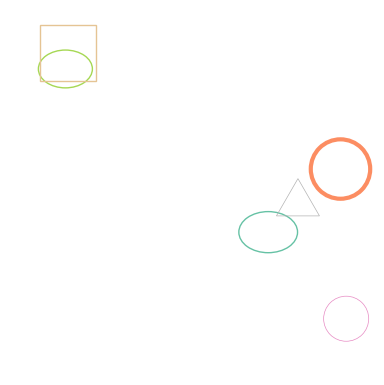[{"shape": "oval", "thickness": 1, "radius": 0.38, "center": [0.697, 0.397]}, {"shape": "circle", "thickness": 3, "radius": 0.39, "center": [0.884, 0.561]}, {"shape": "circle", "thickness": 0.5, "radius": 0.29, "center": [0.899, 0.172]}, {"shape": "oval", "thickness": 1, "radius": 0.35, "center": [0.17, 0.821]}, {"shape": "square", "thickness": 1, "radius": 0.36, "center": [0.177, 0.862]}, {"shape": "triangle", "thickness": 0.5, "radius": 0.32, "center": [0.774, 0.472]}]